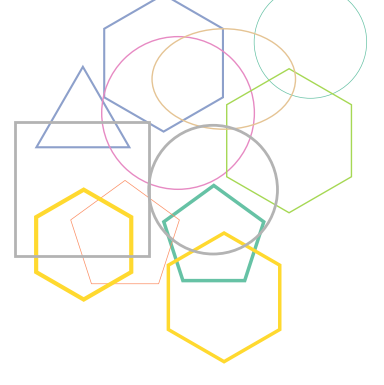[{"shape": "circle", "thickness": 0.5, "radius": 0.73, "center": [0.806, 0.891]}, {"shape": "pentagon", "thickness": 2.5, "radius": 0.68, "center": [0.555, 0.382]}, {"shape": "pentagon", "thickness": 0.5, "radius": 0.74, "center": [0.325, 0.383]}, {"shape": "hexagon", "thickness": 1.5, "radius": 0.89, "center": [0.425, 0.836]}, {"shape": "triangle", "thickness": 1.5, "radius": 0.7, "center": [0.215, 0.687]}, {"shape": "circle", "thickness": 1, "radius": 0.99, "center": [0.462, 0.707]}, {"shape": "hexagon", "thickness": 1, "radius": 0.94, "center": [0.751, 0.634]}, {"shape": "hexagon", "thickness": 2.5, "radius": 0.84, "center": [0.582, 0.228]}, {"shape": "hexagon", "thickness": 3, "radius": 0.71, "center": [0.217, 0.365]}, {"shape": "oval", "thickness": 1, "radius": 0.93, "center": [0.581, 0.795]}, {"shape": "circle", "thickness": 2, "radius": 0.84, "center": [0.554, 0.507]}, {"shape": "square", "thickness": 2, "radius": 0.87, "center": [0.212, 0.51]}]